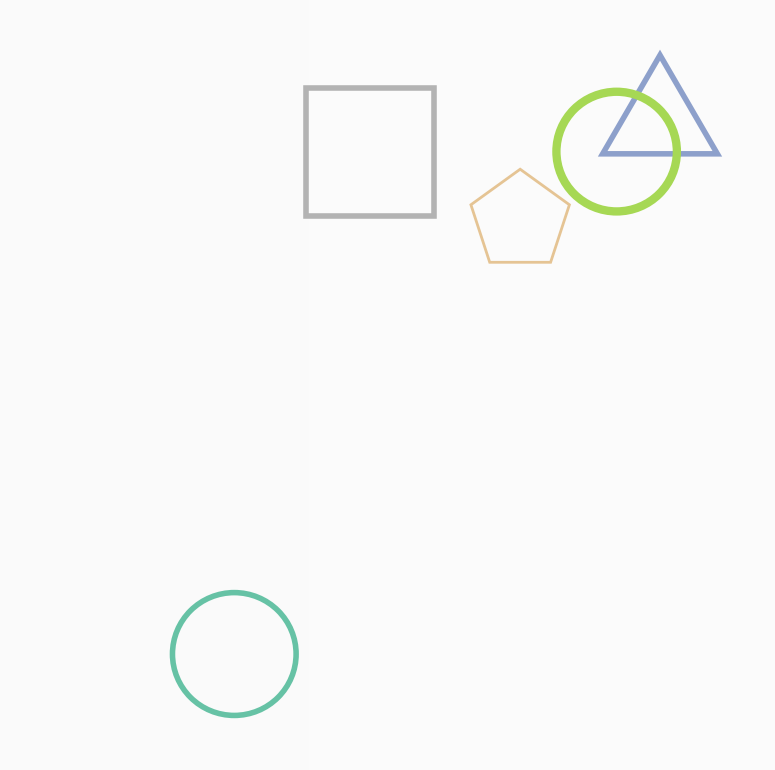[{"shape": "circle", "thickness": 2, "radius": 0.4, "center": [0.302, 0.151]}, {"shape": "triangle", "thickness": 2, "radius": 0.43, "center": [0.852, 0.843]}, {"shape": "circle", "thickness": 3, "radius": 0.39, "center": [0.796, 0.803]}, {"shape": "pentagon", "thickness": 1, "radius": 0.33, "center": [0.671, 0.713]}, {"shape": "square", "thickness": 2, "radius": 0.41, "center": [0.477, 0.803]}]